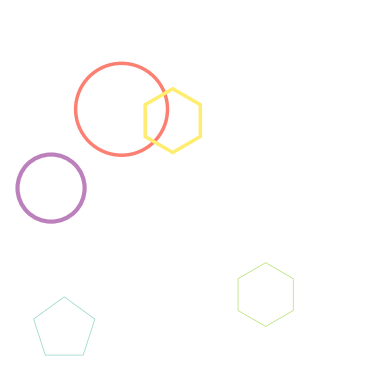[{"shape": "pentagon", "thickness": 0.5, "radius": 0.42, "center": [0.167, 0.145]}, {"shape": "circle", "thickness": 2.5, "radius": 0.6, "center": [0.316, 0.716]}, {"shape": "hexagon", "thickness": 0.5, "radius": 0.41, "center": [0.69, 0.235]}, {"shape": "circle", "thickness": 3, "radius": 0.44, "center": [0.133, 0.511]}, {"shape": "hexagon", "thickness": 2.5, "radius": 0.41, "center": [0.449, 0.687]}]